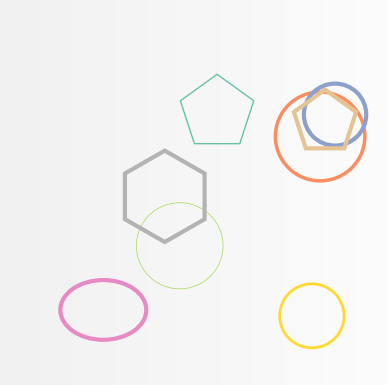[{"shape": "pentagon", "thickness": 1, "radius": 0.5, "center": [0.56, 0.707]}, {"shape": "circle", "thickness": 2.5, "radius": 0.58, "center": [0.826, 0.646]}, {"shape": "circle", "thickness": 3, "radius": 0.4, "center": [0.865, 0.702]}, {"shape": "oval", "thickness": 3, "radius": 0.55, "center": [0.267, 0.195]}, {"shape": "circle", "thickness": 0.5, "radius": 0.56, "center": [0.464, 0.362]}, {"shape": "circle", "thickness": 2, "radius": 0.42, "center": [0.805, 0.18]}, {"shape": "pentagon", "thickness": 3, "radius": 0.42, "center": [0.839, 0.683]}, {"shape": "hexagon", "thickness": 3, "radius": 0.59, "center": [0.425, 0.49]}]